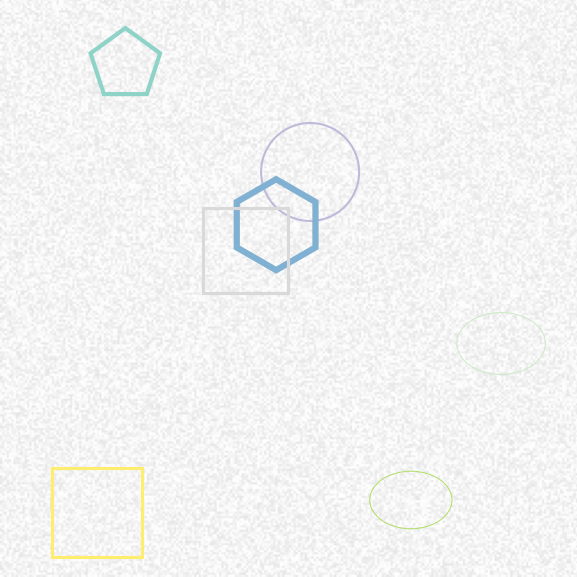[{"shape": "pentagon", "thickness": 2, "radius": 0.32, "center": [0.217, 0.887]}, {"shape": "circle", "thickness": 1, "radius": 0.42, "center": [0.537, 0.701]}, {"shape": "hexagon", "thickness": 3, "radius": 0.39, "center": [0.478, 0.61]}, {"shape": "oval", "thickness": 0.5, "radius": 0.36, "center": [0.712, 0.133]}, {"shape": "square", "thickness": 1.5, "radius": 0.37, "center": [0.425, 0.566]}, {"shape": "oval", "thickness": 0.5, "radius": 0.38, "center": [0.868, 0.404]}, {"shape": "square", "thickness": 1.5, "radius": 0.39, "center": [0.168, 0.112]}]